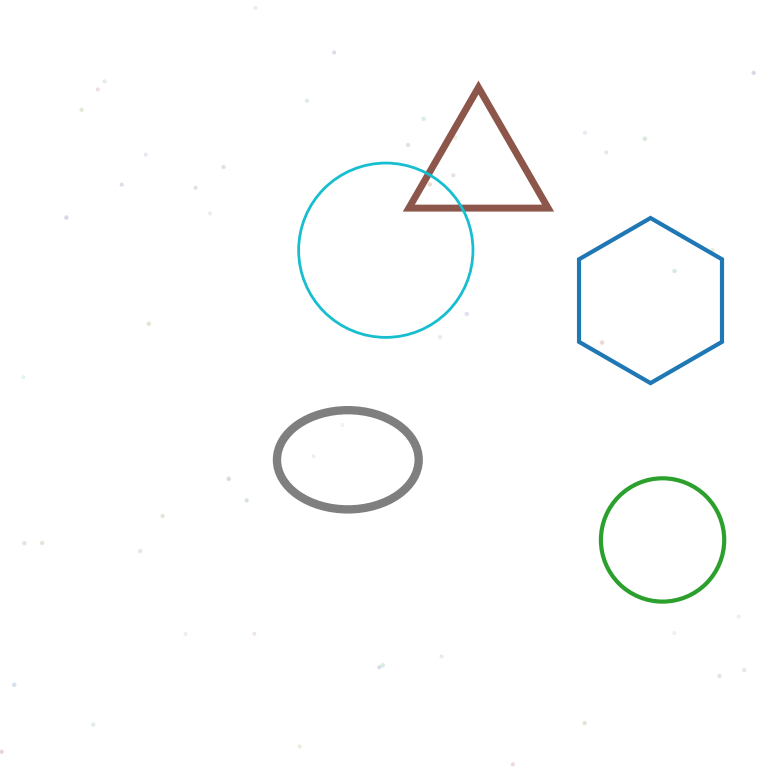[{"shape": "hexagon", "thickness": 1.5, "radius": 0.54, "center": [0.845, 0.61]}, {"shape": "circle", "thickness": 1.5, "radius": 0.4, "center": [0.86, 0.299]}, {"shape": "triangle", "thickness": 2.5, "radius": 0.52, "center": [0.621, 0.782]}, {"shape": "oval", "thickness": 3, "radius": 0.46, "center": [0.452, 0.403]}, {"shape": "circle", "thickness": 1, "radius": 0.57, "center": [0.501, 0.675]}]